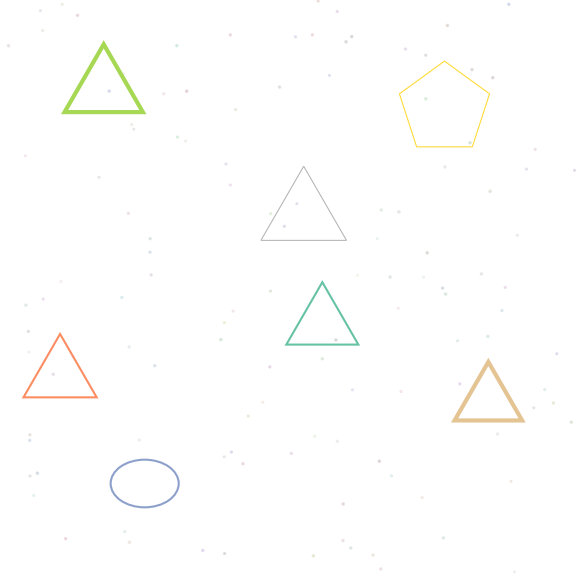[{"shape": "triangle", "thickness": 1, "radius": 0.36, "center": [0.558, 0.438]}, {"shape": "triangle", "thickness": 1, "radius": 0.37, "center": [0.104, 0.348]}, {"shape": "oval", "thickness": 1, "radius": 0.29, "center": [0.251, 0.162]}, {"shape": "triangle", "thickness": 2, "radius": 0.39, "center": [0.18, 0.844]}, {"shape": "pentagon", "thickness": 0.5, "radius": 0.41, "center": [0.77, 0.811]}, {"shape": "triangle", "thickness": 2, "radius": 0.34, "center": [0.846, 0.305]}, {"shape": "triangle", "thickness": 0.5, "radius": 0.43, "center": [0.526, 0.626]}]